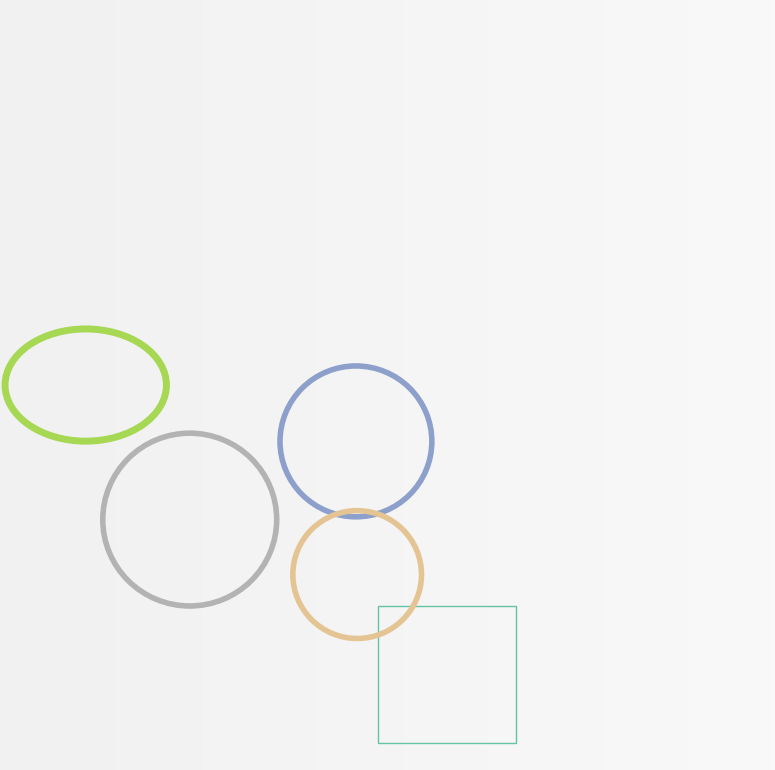[{"shape": "square", "thickness": 0.5, "radius": 0.45, "center": [0.577, 0.124]}, {"shape": "circle", "thickness": 2, "radius": 0.49, "center": [0.459, 0.427]}, {"shape": "oval", "thickness": 2.5, "radius": 0.52, "center": [0.111, 0.5]}, {"shape": "circle", "thickness": 2, "radius": 0.42, "center": [0.461, 0.254]}, {"shape": "circle", "thickness": 2, "radius": 0.56, "center": [0.245, 0.325]}]